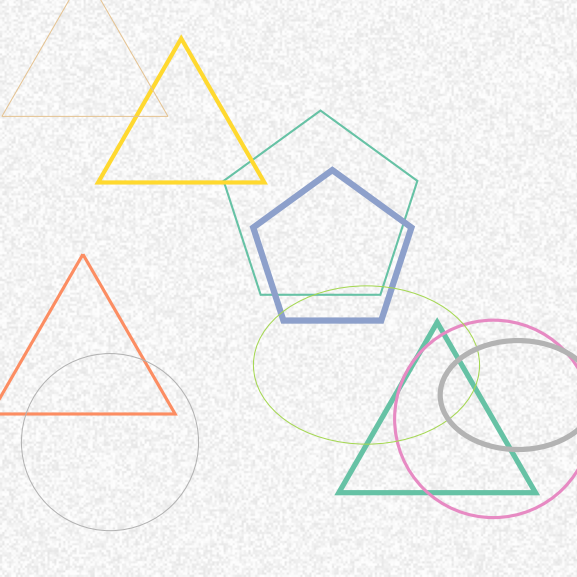[{"shape": "triangle", "thickness": 2.5, "radius": 0.98, "center": [0.757, 0.244]}, {"shape": "pentagon", "thickness": 1, "radius": 0.88, "center": [0.555, 0.631]}, {"shape": "triangle", "thickness": 1.5, "radius": 0.92, "center": [0.144, 0.374]}, {"shape": "pentagon", "thickness": 3, "radius": 0.72, "center": [0.575, 0.561]}, {"shape": "circle", "thickness": 1.5, "radius": 0.85, "center": [0.854, 0.274]}, {"shape": "oval", "thickness": 0.5, "radius": 0.98, "center": [0.635, 0.367]}, {"shape": "triangle", "thickness": 2, "radius": 0.83, "center": [0.314, 0.766]}, {"shape": "triangle", "thickness": 0.5, "radius": 0.83, "center": [0.147, 0.881]}, {"shape": "oval", "thickness": 2.5, "radius": 0.67, "center": [0.897, 0.315]}, {"shape": "circle", "thickness": 0.5, "radius": 0.77, "center": [0.19, 0.234]}]